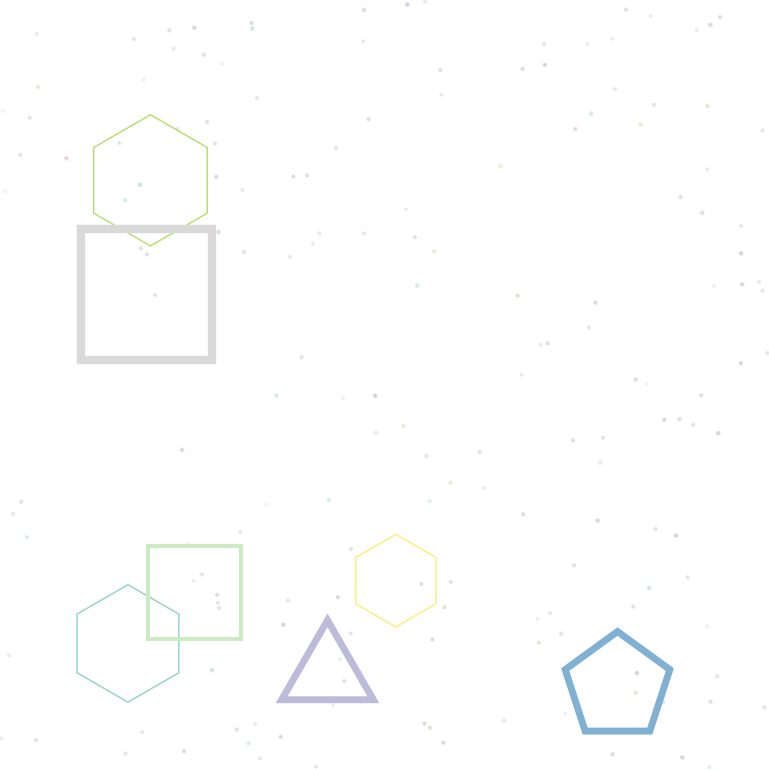[{"shape": "hexagon", "thickness": 0.5, "radius": 0.38, "center": [0.166, 0.164]}, {"shape": "triangle", "thickness": 2.5, "radius": 0.34, "center": [0.425, 0.126]}, {"shape": "pentagon", "thickness": 2.5, "radius": 0.36, "center": [0.802, 0.108]}, {"shape": "hexagon", "thickness": 0.5, "radius": 0.43, "center": [0.195, 0.766]}, {"shape": "square", "thickness": 3, "radius": 0.43, "center": [0.19, 0.617]}, {"shape": "square", "thickness": 1.5, "radius": 0.3, "center": [0.252, 0.23]}, {"shape": "hexagon", "thickness": 0.5, "radius": 0.3, "center": [0.514, 0.246]}]